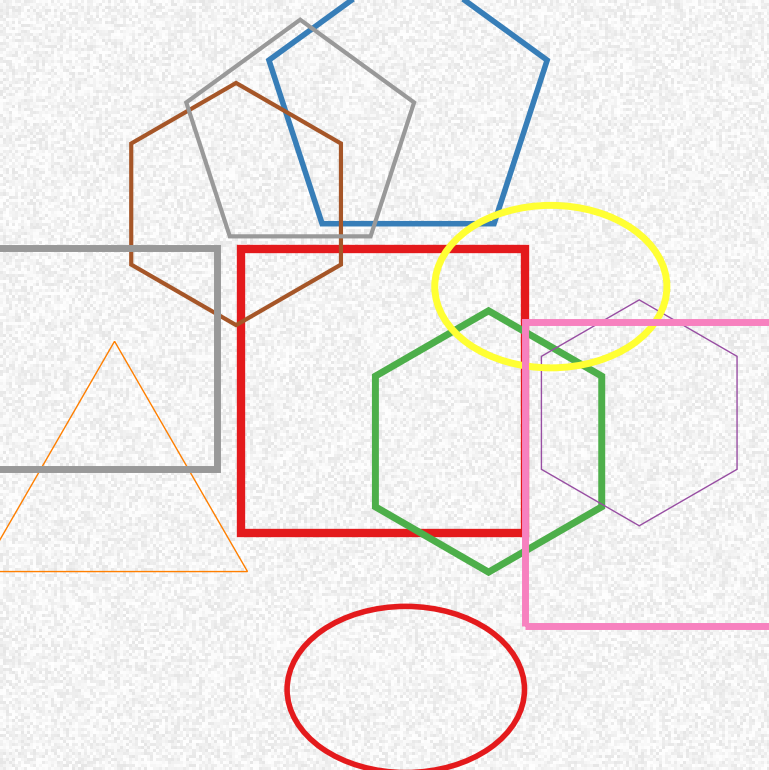[{"shape": "oval", "thickness": 2, "radius": 0.77, "center": [0.527, 0.105]}, {"shape": "square", "thickness": 3, "radius": 0.92, "center": [0.497, 0.492]}, {"shape": "pentagon", "thickness": 2, "radius": 0.95, "center": [0.53, 0.863]}, {"shape": "hexagon", "thickness": 2.5, "radius": 0.85, "center": [0.635, 0.427]}, {"shape": "hexagon", "thickness": 0.5, "radius": 0.73, "center": [0.83, 0.464]}, {"shape": "triangle", "thickness": 0.5, "radius": 1.0, "center": [0.149, 0.357]}, {"shape": "oval", "thickness": 2.5, "radius": 0.75, "center": [0.715, 0.628]}, {"shape": "hexagon", "thickness": 1.5, "radius": 0.79, "center": [0.307, 0.735]}, {"shape": "square", "thickness": 2.5, "radius": 0.99, "center": [0.879, 0.384]}, {"shape": "square", "thickness": 2.5, "radius": 0.72, "center": [0.138, 0.535]}, {"shape": "pentagon", "thickness": 1.5, "radius": 0.78, "center": [0.39, 0.819]}]